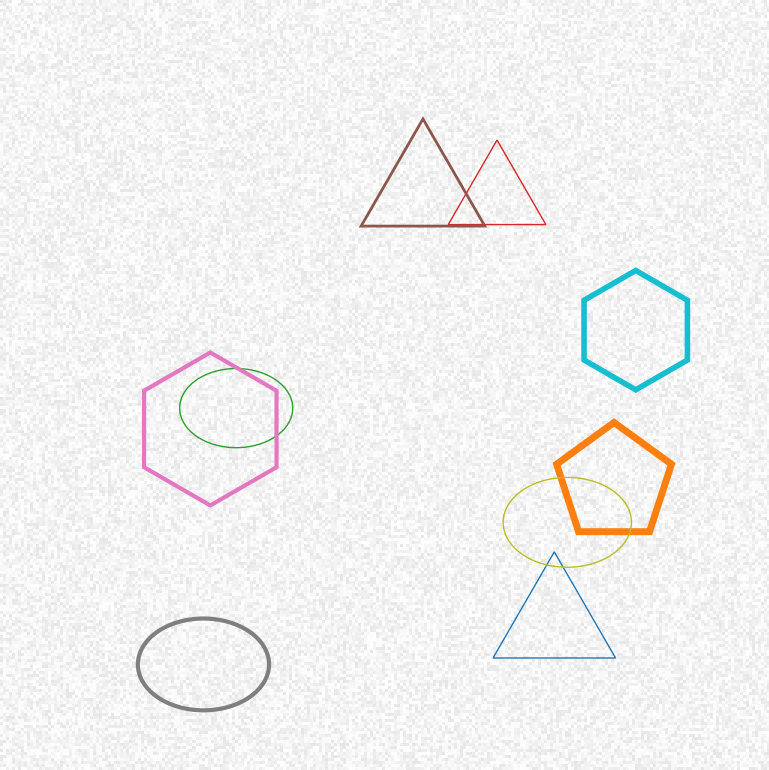[{"shape": "triangle", "thickness": 0.5, "radius": 0.46, "center": [0.72, 0.191]}, {"shape": "pentagon", "thickness": 2.5, "radius": 0.39, "center": [0.797, 0.373]}, {"shape": "oval", "thickness": 0.5, "radius": 0.37, "center": [0.307, 0.47]}, {"shape": "triangle", "thickness": 0.5, "radius": 0.37, "center": [0.646, 0.745]}, {"shape": "triangle", "thickness": 1, "radius": 0.46, "center": [0.549, 0.753]}, {"shape": "hexagon", "thickness": 1.5, "radius": 0.5, "center": [0.273, 0.443]}, {"shape": "oval", "thickness": 1.5, "radius": 0.43, "center": [0.264, 0.137]}, {"shape": "oval", "thickness": 0.5, "radius": 0.42, "center": [0.737, 0.322]}, {"shape": "hexagon", "thickness": 2, "radius": 0.39, "center": [0.826, 0.571]}]